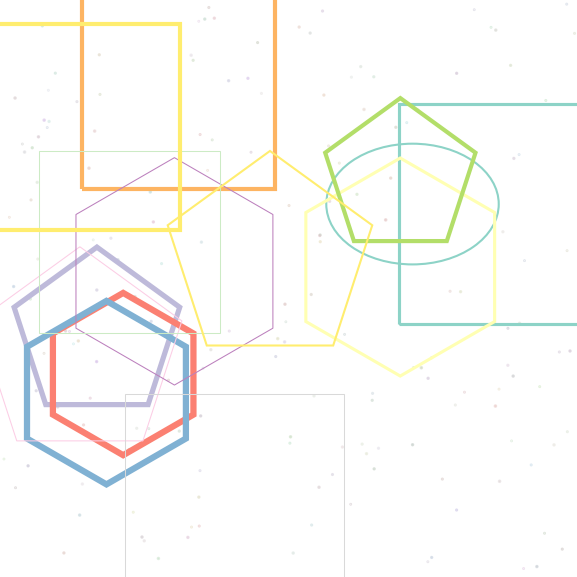[{"shape": "oval", "thickness": 1, "radius": 0.75, "center": [0.714, 0.646]}, {"shape": "square", "thickness": 1.5, "radius": 0.95, "center": [0.881, 0.629]}, {"shape": "hexagon", "thickness": 1.5, "radius": 0.94, "center": [0.693, 0.537]}, {"shape": "pentagon", "thickness": 2.5, "radius": 0.75, "center": [0.168, 0.42]}, {"shape": "hexagon", "thickness": 3, "radius": 0.7, "center": [0.213, 0.351]}, {"shape": "hexagon", "thickness": 3, "radius": 0.79, "center": [0.184, 0.319]}, {"shape": "square", "thickness": 2, "radius": 0.84, "center": [0.309, 0.839]}, {"shape": "pentagon", "thickness": 2, "radius": 0.68, "center": [0.693, 0.692]}, {"shape": "pentagon", "thickness": 0.5, "radius": 0.93, "center": [0.138, 0.386]}, {"shape": "square", "thickness": 0.5, "radius": 0.95, "center": [0.406, 0.128]}, {"shape": "hexagon", "thickness": 0.5, "radius": 0.98, "center": [0.302, 0.529]}, {"shape": "square", "thickness": 0.5, "radius": 0.79, "center": [0.224, 0.58]}, {"shape": "square", "thickness": 2, "radius": 0.89, "center": [0.134, 0.779]}, {"shape": "pentagon", "thickness": 1, "radius": 0.93, "center": [0.467, 0.552]}]